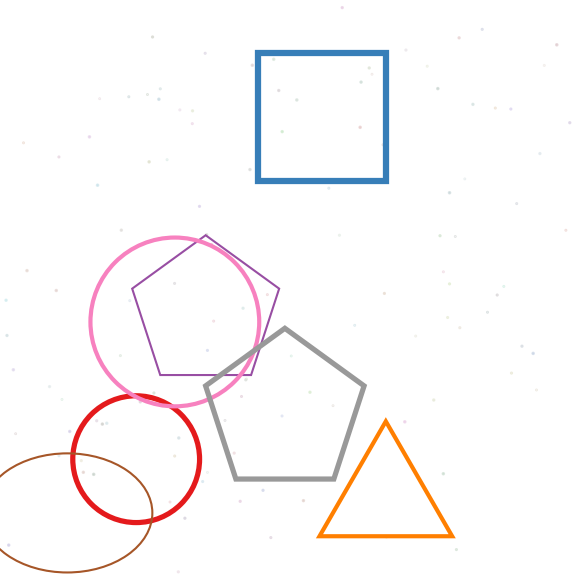[{"shape": "circle", "thickness": 2.5, "radius": 0.55, "center": [0.236, 0.204]}, {"shape": "square", "thickness": 3, "radius": 0.56, "center": [0.557, 0.796]}, {"shape": "pentagon", "thickness": 1, "radius": 0.67, "center": [0.356, 0.458]}, {"shape": "triangle", "thickness": 2, "radius": 0.66, "center": [0.668, 0.137]}, {"shape": "oval", "thickness": 1, "radius": 0.74, "center": [0.116, 0.111]}, {"shape": "circle", "thickness": 2, "radius": 0.73, "center": [0.303, 0.442]}, {"shape": "pentagon", "thickness": 2.5, "radius": 0.72, "center": [0.493, 0.286]}]